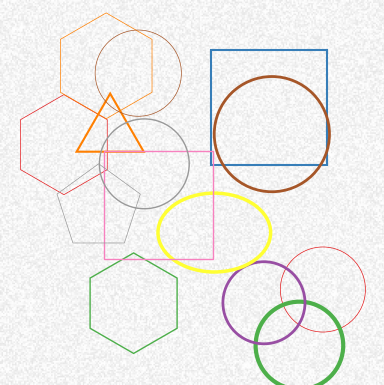[{"shape": "circle", "thickness": 0.5, "radius": 0.55, "center": [0.839, 0.248]}, {"shape": "hexagon", "thickness": 0.5, "radius": 0.65, "center": [0.166, 0.624]}, {"shape": "square", "thickness": 1.5, "radius": 0.75, "center": [0.699, 0.721]}, {"shape": "circle", "thickness": 3, "radius": 0.57, "center": [0.778, 0.103]}, {"shape": "hexagon", "thickness": 1, "radius": 0.65, "center": [0.347, 0.213]}, {"shape": "circle", "thickness": 2, "radius": 0.53, "center": [0.686, 0.214]}, {"shape": "hexagon", "thickness": 0.5, "radius": 0.69, "center": [0.276, 0.829]}, {"shape": "triangle", "thickness": 1.5, "radius": 0.5, "center": [0.286, 0.656]}, {"shape": "oval", "thickness": 2.5, "radius": 0.73, "center": [0.557, 0.396]}, {"shape": "circle", "thickness": 0.5, "radius": 0.56, "center": [0.359, 0.81]}, {"shape": "circle", "thickness": 2, "radius": 0.75, "center": [0.706, 0.652]}, {"shape": "square", "thickness": 1, "radius": 0.7, "center": [0.411, 0.468]}, {"shape": "pentagon", "thickness": 0.5, "radius": 0.57, "center": [0.256, 0.461]}, {"shape": "circle", "thickness": 1, "radius": 0.58, "center": [0.375, 0.574]}]